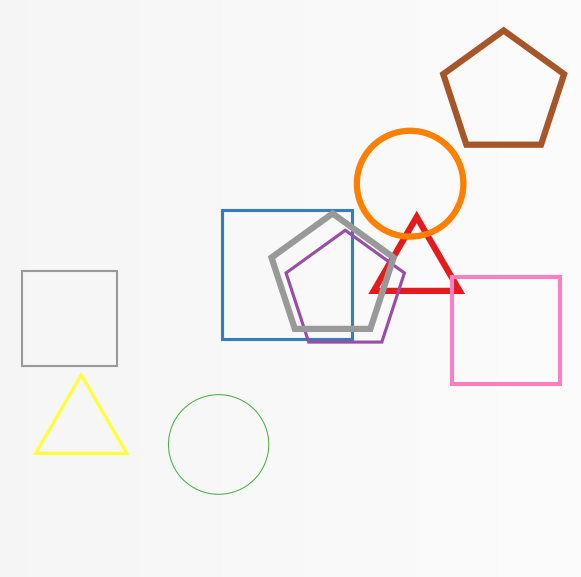[{"shape": "triangle", "thickness": 3, "radius": 0.43, "center": [0.717, 0.538]}, {"shape": "square", "thickness": 1.5, "radius": 0.56, "center": [0.493, 0.524]}, {"shape": "circle", "thickness": 0.5, "radius": 0.43, "center": [0.376, 0.229]}, {"shape": "pentagon", "thickness": 1.5, "radius": 0.54, "center": [0.594, 0.493]}, {"shape": "circle", "thickness": 3, "radius": 0.46, "center": [0.706, 0.681]}, {"shape": "triangle", "thickness": 1.5, "radius": 0.45, "center": [0.14, 0.259]}, {"shape": "pentagon", "thickness": 3, "radius": 0.55, "center": [0.867, 0.837]}, {"shape": "square", "thickness": 2, "radius": 0.46, "center": [0.87, 0.427]}, {"shape": "pentagon", "thickness": 3, "radius": 0.55, "center": [0.572, 0.519]}, {"shape": "square", "thickness": 1, "radius": 0.41, "center": [0.119, 0.448]}]